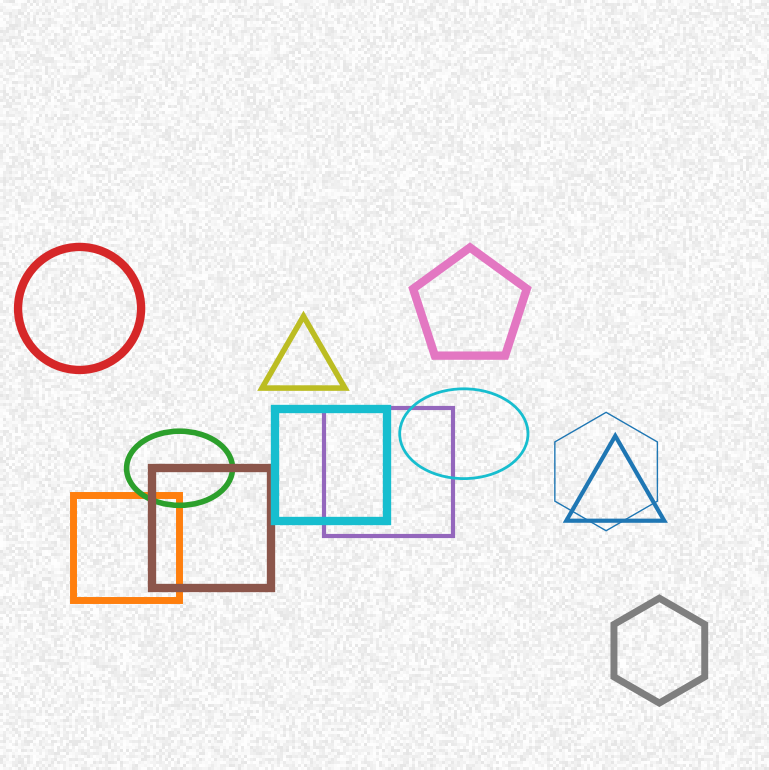[{"shape": "hexagon", "thickness": 0.5, "radius": 0.38, "center": [0.787, 0.388]}, {"shape": "triangle", "thickness": 1.5, "radius": 0.37, "center": [0.799, 0.36]}, {"shape": "square", "thickness": 2.5, "radius": 0.34, "center": [0.163, 0.289]}, {"shape": "oval", "thickness": 2, "radius": 0.34, "center": [0.233, 0.392]}, {"shape": "circle", "thickness": 3, "radius": 0.4, "center": [0.103, 0.599]}, {"shape": "square", "thickness": 1.5, "radius": 0.42, "center": [0.505, 0.387]}, {"shape": "square", "thickness": 3, "radius": 0.39, "center": [0.275, 0.314]}, {"shape": "pentagon", "thickness": 3, "radius": 0.39, "center": [0.61, 0.601]}, {"shape": "hexagon", "thickness": 2.5, "radius": 0.34, "center": [0.856, 0.155]}, {"shape": "triangle", "thickness": 2, "radius": 0.31, "center": [0.394, 0.527]}, {"shape": "oval", "thickness": 1, "radius": 0.42, "center": [0.602, 0.437]}, {"shape": "square", "thickness": 3, "radius": 0.36, "center": [0.429, 0.396]}]